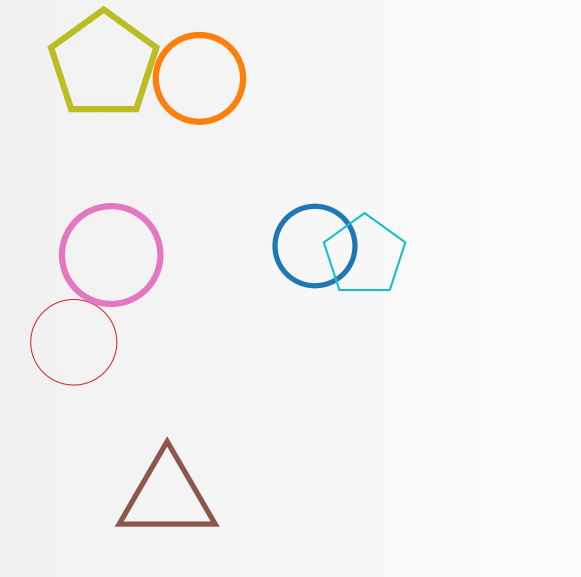[{"shape": "circle", "thickness": 2.5, "radius": 0.34, "center": [0.542, 0.573]}, {"shape": "circle", "thickness": 3, "radius": 0.38, "center": [0.343, 0.863]}, {"shape": "circle", "thickness": 0.5, "radius": 0.37, "center": [0.127, 0.406]}, {"shape": "triangle", "thickness": 2.5, "radius": 0.48, "center": [0.288, 0.139]}, {"shape": "circle", "thickness": 3, "radius": 0.42, "center": [0.191, 0.558]}, {"shape": "pentagon", "thickness": 3, "radius": 0.48, "center": [0.178, 0.887]}, {"shape": "pentagon", "thickness": 1, "radius": 0.37, "center": [0.627, 0.557]}]